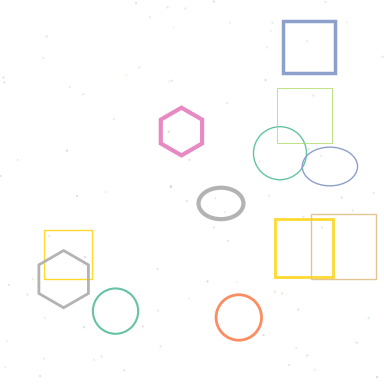[{"shape": "circle", "thickness": 1.5, "radius": 0.29, "center": [0.3, 0.192]}, {"shape": "circle", "thickness": 1, "radius": 0.34, "center": [0.727, 0.602]}, {"shape": "circle", "thickness": 2, "radius": 0.3, "center": [0.62, 0.175]}, {"shape": "oval", "thickness": 1, "radius": 0.36, "center": [0.857, 0.568]}, {"shape": "square", "thickness": 2.5, "radius": 0.34, "center": [0.803, 0.878]}, {"shape": "hexagon", "thickness": 3, "radius": 0.31, "center": [0.471, 0.658]}, {"shape": "square", "thickness": 0.5, "radius": 0.36, "center": [0.791, 0.7]}, {"shape": "square", "thickness": 2, "radius": 0.38, "center": [0.788, 0.357]}, {"shape": "square", "thickness": 1, "radius": 0.32, "center": [0.177, 0.339]}, {"shape": "square", "thickness": 1, "radius": 0.42, "center": [0.892, 0.359]}, {"shape": "hexagon", "thickness": 2, "radius": 0.37, "center": [0.165, 0.275]}, {"shape": "oval", "thickness": 3, "radius": 0.29, "center": [0.574, 0.472]}]